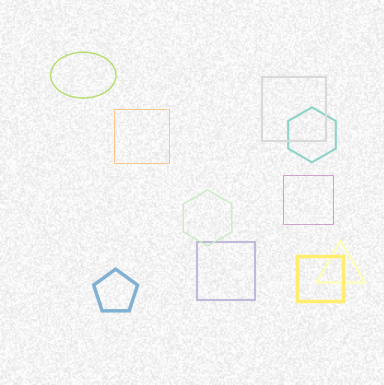[{"shape": "hexagon", "thickness": 1.5, "radius": 0.36, "center": [0.81, 0.65]}, {"shape": "triangle", "thickness": 1.5, "radius": 0.36, "center": [0.885, 0.302]}, {"shape": "square", "thickness": 1.5, "radius": 0.38, "center": [0.588, 0.296]}, {"shape": "pentagon", "thickness": 2.5, "radius": 0.3, "center": [0.3, 0.241]}, {"shape": "square", "thickness": 0.5, "radius": 0.35, "center": [0.367, 0.647]}, {"shape": "oval", "thickness": 1, "radius": 0.42, "center": [0.216, 0.805]}, {"shape": "square", "thickness": 1.5, "radius": 0.42, "center": [0.763, 0.716]}, {"shape": "square", "thickness": 0.5, "radius": 0.32, "center": [0.799, 0.482]}, {"shape": "hexagon", "thickness": 1, "radius": 0.36, "center": [0.539, 0.434]}, {"shape": "square", "thickness": 2.5, "radius": 0.3, "center": [0.831, 0.277]}]